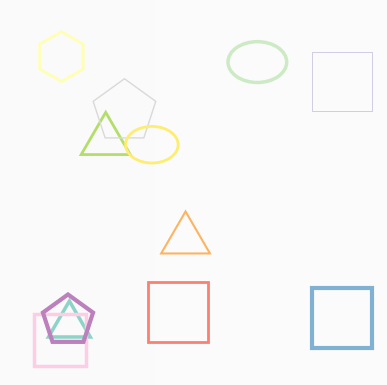[{"shape": "triangle", "thickness": 2.5, "radius": 0.31, "center": [0.179, 0.156]}, {"shape": "hexagon", "thickness": 2, "radius": 0.32, "center": [0.159, 0.853]}, {"shape": "square", "thickness": 0.5, "radius": 0.38, "center": [0.883, 0.788]}, {"shape": "square", "thickness": 2, "radius": 0.39, "center": [0.459, 0.19]}, {"shape": "square", "thickness": 3, "radius": 0.39, "center": [0.883, 0.174]}, {"shape": "triangle", "thickness": 1.5, "radius": 0.36, "center": [0.479, 0.378]}, {"shape": "triangle", "thickness": 2, "radius": 0.37, "center": [0.273, 0.635]}, {"shape": "square", "thickness": 2.5, "radius": 0.34, "center": [0.155, 0.117]}, {"shape": "pentagon", "thickness": 1, "radius": 0.42, "center": [0.321, 0.711]}, {"shape": "pentagon", "thickness": 3, "radius": 0.34, "center": [0.175, 0.167]}, {"shape": "oval", "thickness": 2.5, "radius": 0.38, "center": [0.664, 0.839]}, {"shape": "oval", "thickness": 2, "radius": 0.34, "center": [0.392, 0.624]}]